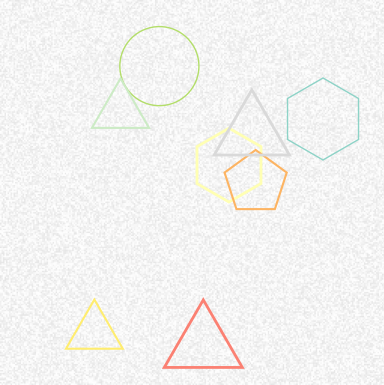[{"shape": "hexagon", "thickness": 1, "radius": 0.53, "center": [0.839, 0.691]}, {"shape": "hexagon", "thickness": 2, "radius": 0.48, "center": [0.595, 0.571]}, {"shape": "triangle", "thickness": 2, "radius": 0.58, "center": [0.528, 0.104]}, {"shape": "pentagon", "thickness": 1.5, "radius": 0.42, "center": [0.664, 0.526]}, {"shape": "circle", "thickness": 1, "radius": 0.51, "center": [0.414, 0.828]}, {"shape": "triangle", "thickness": 2, "radius": 0.56, "center": [0.654, 0.654]}, {"shape": "triangle", "thickness": 1.5, "radius": 0.43, "center": [0.313, 0.711]}, {"shape": "triangle", "thickness": 1.5, "radius": 0.43, "center": [0.245, 0.137]}]